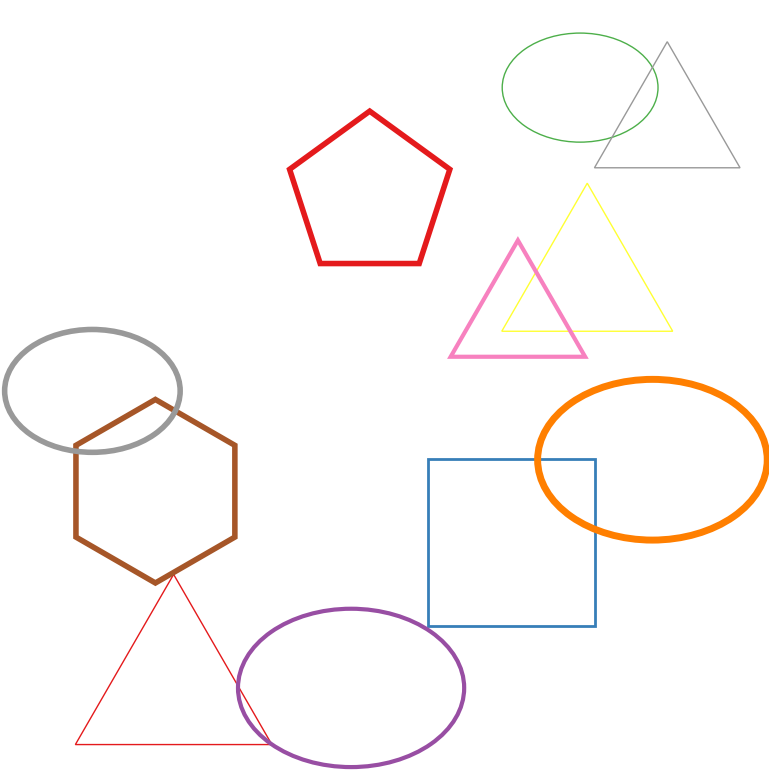[{"shape": "pentagon", "thickness": 2, "radius": 0.55, "center": [0.48, 0.746]}, {"shape": "triangle", "thickness": 0.5, "radius": 0.74, "center": [0.225, 0.107]}, {"shape": "square", "thickness": 1, "radius": 0.54, "center": [0.664, 0.295]}, {"shape": "oval", "thickness": 0.5, "radius": 0.51, "center": [0.753, 0.886]}, {"shape": "oval", "thickness": 1.5, "radius": 0.73, "center": [0.456, 0.107]}, {"shape": "oval", "thickness": 2.5, "radius": 0.75, "center": [0.847, 0.403]}, {"shape": "triangle", "thickness": 0.5, "radius": 0.64, "center": [0.763, 0.634]}, {"shape": "hexagon", "thickness": 2, "radius": 0.6, "center": [0.202, 0.362]}, {"shape": "triangle", "thickness": 1.5, "radius": 0.5, "center": [0.673, 0.587]}, {"shape": "oval", "thickness": 2, "radius": 0.57, "center": [0.12, 0.492]}, {"shape": "triangle", "thickness": 0.5, "radius": 0.55, "center": [0.867, 0.837]}]